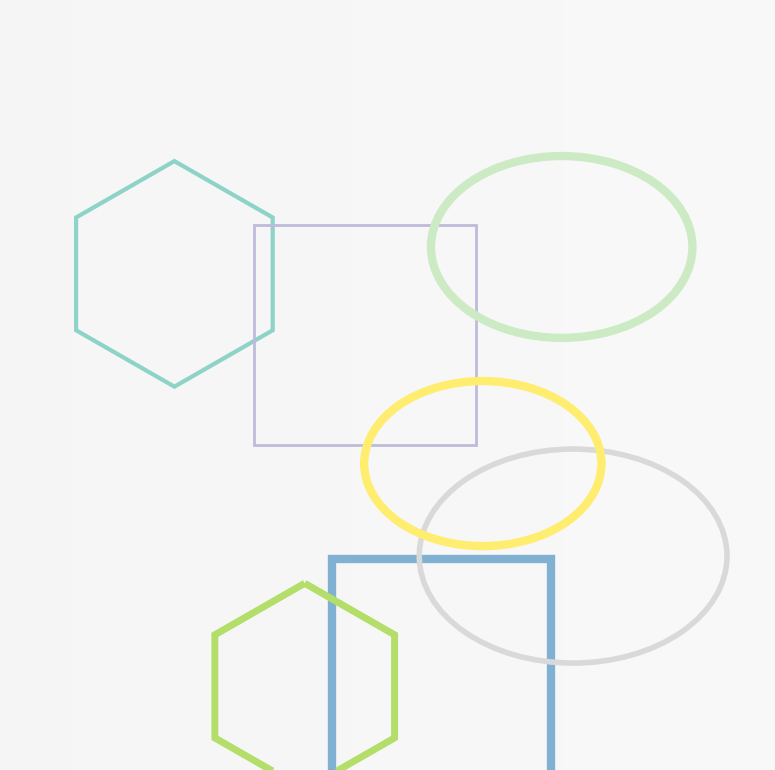[{"shape": "hexagon", "thickness": 1.5, "radius": 0.73, "center": [0.225, 0.644]}, {"shape": "square", "thickness": 1, "radius": 0.71, "center": [0.471, 0.565]}, {"shape": "square", "thickness": 3, "radius": 0.71, "center": [0.57, 0.133]}, {"shape": "hexagon", "thickness": 2.5, "radius": 0.67, "center": [0.393, 0.109]}, {"shape": "oval", "thickness": 2, "radius": 0.99, "center": [0.74, 0.278]}, {"shape": "oval", "thickness": 3, "radius": 0.84, "center": [0.725, 0.679]}, {"shape": "oval", "thickness": 3, "radius": 0.77, "center": [0.623, 0.398]}]